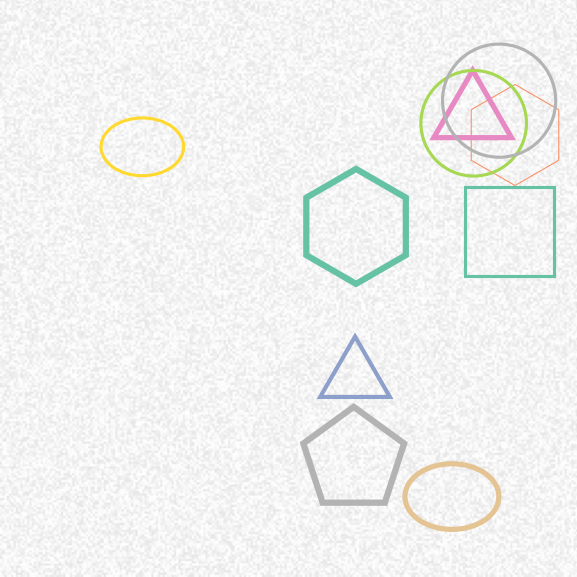[{"shape": "square", "thickness": 1.5, "radius": 0.39, "center": [0.882, 0.598]}, {"shape": "hexagon", "thickness": 3, "radius": 0.5, "center": [0.617, 0.607]}, {"shape": "hexagon", "thickness": 0.5, "radius": 0.44, "center": [0.892, 0.765]}, {"shape": "triangle", "thickness": 2, "radius": 0.35, "center": [0.615, 0.347]}, {"shape": "triangle", "thickness": 2.5, "radius": 0.39, "center": [0.818, 0.8]}, {"shape": "circle", "thickness": 1.5, "radius": 0.46, "center": [0.82, 0.786]}, {"shape": "oval", "thickness": 1.5, "radius": 0.36, "center": [0.246, 0.745]}, {"shape": "oval", "thickness": 2.5, "radius": 0.41, "center": [0.783, 0.139]}, {"shape": "pentagon", "thickness": 3, "radius": 0.46, "center": [0.613, 0.203]}, {"shape": "circle", "thickness": 1.5, "radius": 0.49, "center": [0.864, 0.825]}]